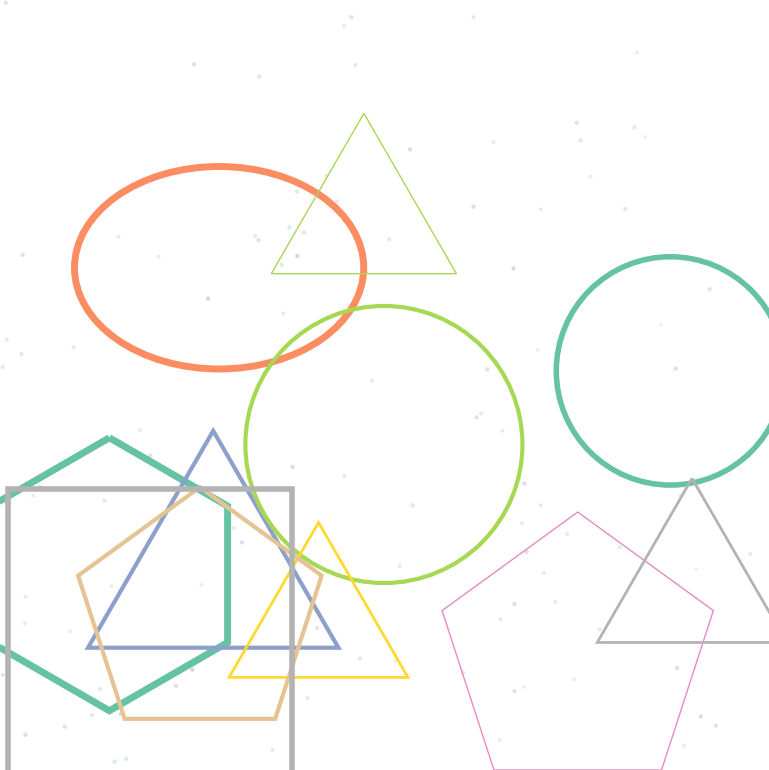[{"shape": "circle", "thickness": 2, "radius": 0.74, "center": [0.871, 0.518]}, {"shape": "hexagon", "thickness": 2.5, "radius": 0.89, "center": [0.142, 0.254]}, {"shape": "oval", "thickness": 2.5, "radius": 0.94, "center": [0.285, 0.652]}, {"shape": "triangle", "thickness": 1.5, "radius": 0.94, "center": [0.277, 0.253]}, {"shape": "pentagon", "thickness": 0.5, "radius": 0.93, "center": [0.75, 0.15]}, {"shape": "triangle", "thickness": 0.5, "radius": 0.69, "center": [0.473, 0.714]}, {"shape": "circle", "thickness": 1.5, "radius": 0.9, "center": [0.499, 0.423]}, {"shape": "triangle", "thickness": 1, "radius": 0.67, "center": [0.414, 0.187]}, {"shape": "pentagon", "thickness": 1.5, "radius": 0.83, "center": [0.26, 0.201]}, {"shape": "square", "thickness": 2, "radius": 0.92, "center": [0.195, 0.18]}, {"shape": "triangle", "thickness": 1, "radius": 0.71, "center": [0.899, 0.237]}]